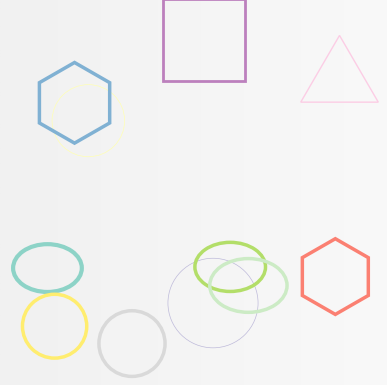[{"shape": "oval", "thickness": 3, "radius": 0.44, "center": [0.122, 0.304]}, {"shape": "circle", "thickness": 0.5, "radius": 0.47, "center": [0.228, 0.687]}, {"shape": "circle", "thickness": 0.5, "radius": 0.58, "center": [0.55, 0.213]}, {"shape": "hexagon", "thickness": 2.5, "radius": 0.49, "center": [0.865, 0.282]}, {"shape": "hexagon", "thickness": 2.5, "radius": 0.52, "center": [0.192, 0.733]}, {"shape": "oval", "thickness": 2.5, "radius": 0.46, "center": [0.594, 0.307]}, {"shape": "triangle", "thickness": 1, "radius": 0.58, "center": [0.876, 0.792]}, {"shape": "circle", "thickness": 2.5, "radius": 0.43, "center": [0.341, 0.108]}, {"shape": "square", "thickness": 2, "radius": 0.53, "center": [0.526, 0.896]}, {"shape": "oval", "thickness": 2.5, "radius": 0.5, "center": [0.641, 0.259]}, {"shape": "circle", "thickness": 2.5, "radius": 0.41, "center": [0.141, 0.153]}]